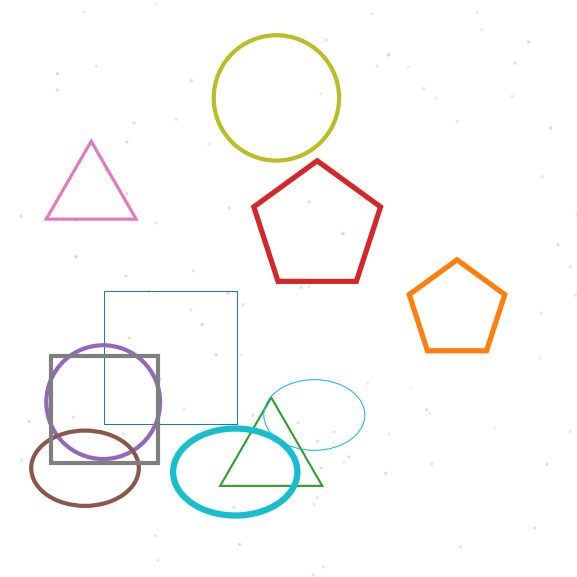[{"shape": "square", "thickness": 0.5, "radius": 0.58, "center": [0.296, 0.381]}, {"shape": "pentagon", "thickness": 2.5, "radius": 0.44, "center": [0.791, 0.462]}, {"shape": "triangle", "thickness": 1, "radius": 0.51, "center": [0.47, 0.209]}, {"shape": "pentagon", "thickness": 2.5, "radius": 0.58, "center": [0.549, 0.605]}, {"shape": "circle", "thickness": 2, "radius": 0.49, "center": [0.179, 0.303]}, {"shape": "oval", "thickness": 2, "radius": 0.47, "center": [0.147, 0.188]}, {"shape": "triangle", "thickness": 1.5, "radius": 0.45, "center": [0.158, 0.665]}, {"shape": "square", "thickness": 2, "radius": 0.46, "center": [0.181, 0.29]}, {"shape": "circle", "thickness": 2, "radius": 0.54, "center": [0.479, 0.83]}, {"shape": "oval", "thickness": 0.5, "radius": 0.44, "center": [0.544, 0.281]}, {"shape": "oval", "thickness": 3, "radius": 0.54, "center": [0.407, 0.182]}]